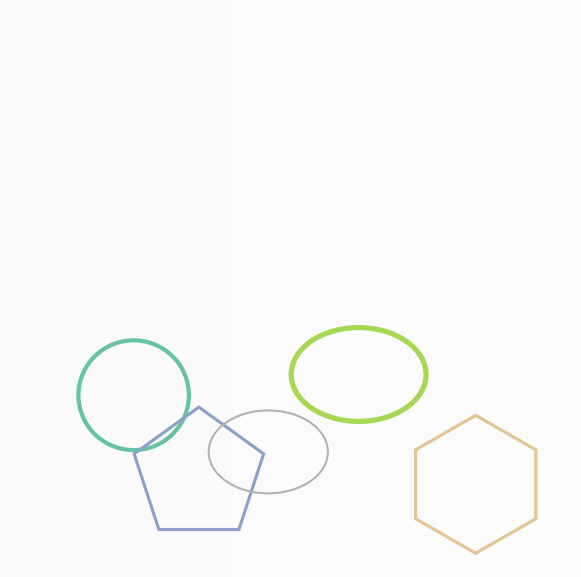[{"shape": "circle", "thickness": 2, "radius": 0.48, "center": [0.23, 0.315]}, {"shape": "pentagon", "thickness": 1.5, "radius": 0.59, "center": [0.342, 0.177]}, {"shape": "oval", "thickness": 2.5, "radius": 0.58, "center": [0.617, 0.351]}, {"shape": "hexagon", "thickness": 1.5, "radius": 0.6, "center": [0.818, 0.161]}, {"shape": "oval", "thickness": 1, "radius": 0.51, "center": [0.462, 0.217]}]